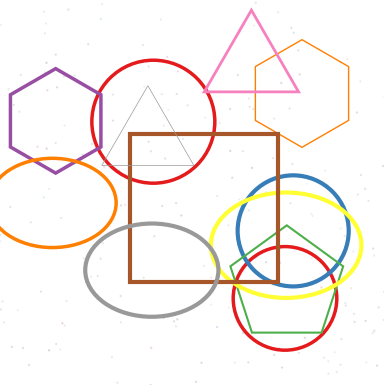[{"shape": "circle", "thickness": 2.5, "radius": 0.67, "center": [0.74, 0.225]}, {"shape": "circle", "thickness": 2.5, "radius": 0.8, "center": [0.398, 0.684]}, {"shape": "circle", "thickness": 3, "radius": 0.72, "center": [0.762, 0.4]}, {"shape": "pentagon", "thickness": 1.5, "radius": 0.77, "center": [0.745, 0.261]}, {"shape": "hexagon", "thickness": 2.5, "radius": 0.68, "center": [0.145, 0.686]}, {"shape": "hexagon", "thickness": 1, "radius": 0.7, "center": [0.784, 0.757]}, {"shape": "oval", "thickness": 2.5, "radius": 0.83, "center": [0.136, 0.473]}, {"shape": "oval", "thickness": 3, "radius": 0.98, "center": [0.743, 0.363]}, {"shape": "square", "thickness": 3, "radius": 0.96, "center": [0.531, 0.459]}, {"shape": "triangle", "thickness": 2, "radius": 0.71, "center": [0.653, 0.832]}, {"shape": "triangle", "thickness": 0.5, "radius": 0.69, "center": [0.384, 0.639]}, {"shape": "oval", "thickness": 3, "radius": 0.86, "center": [0.394, 0.298]}]